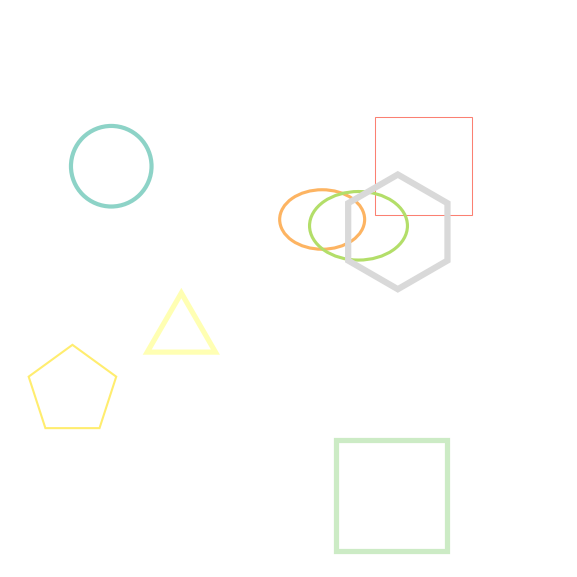[{"shape": "circle", "thickness": 2, "radius": 0.35, "center": [0.193, 0.711]}, {"shape": "triangle", "thickness": 2.5, "radius": 0.34, "center": [0.314, 0.424]}, {"shape": "square", "thickness": 0.5, "radius": 0.42, "center": [0.733, 0.712]}, {"shape": "oval", "thickness": 1.5, "radius": 0.37, "center": [0.558, 0.619]}, {"shape": "oval", "thickness": 1.5, "radius": 0.42, "center": [0.621, 0.608]}, {"shape": "hexagon", "thickness": 3, "radius": 0.5, "center": [0.689, 0.598]}, {"shape": "square", "thickness": 2.5, "radius": 0.48, "center": [0.678, 0.141]}, {"shape": "pentagon", "thickness": 1, "radius": 0.4, "center": [0.125, 0.322]}]